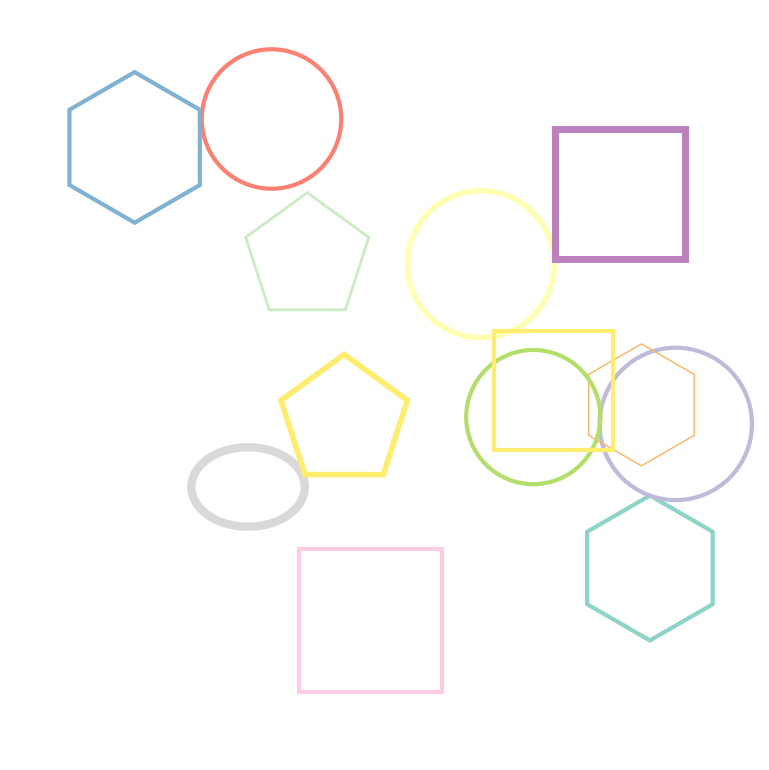[{"shape": "hexagon", "thickness": 1.5, "radius": 0.47, "center": [0.844, 0.262]}, {"shape": "circle", "thickness": 2, "radius": 0.48, "center": [0.625, 0.657]}, {"shape": "circle", "thickness": 1.5, "radius": 0.49, "center": [0.878, 0.449]}, {"shape": "circle", "thickness": 1.5, "radius": 0.45, "center": [0.353, 0.845]}, {"shape": "hexagon", "thickness": 1.5, "radius": 0.49, "center": [0.175, 0.809]}, {"shape": "hexagon", "thickness": 0.5, "radius": 0.4, "center": [0.833, 0.474]}, {"shape": "circle", "thickness": 1.5, "radius": 0.44, "center": [0.693, 0.458]}, {"shape": "square", "thickness": 1.5, "radius": 0.46, "center": [0.481, 0.194]}, {"shape": "oval", "thickness": 3, "radius": 0.37, "center": [0.322, 0.368]}, {"shape": "square", "thickness": 2.5, "radius": 0.42, "center": [0.805, 0.748]}, {"shape": "pentagon", "thickness": 1, "radius": 0.42, "center": [0.399, 0.666]}, {"shape": "pentagon", "thickness": 2, "radius": 0.43, "center": [0.447, 0.453]}, {"shape": "square", "thickness": 1.5, "radius": 0.39, "center": [0.719, 0.493]}]